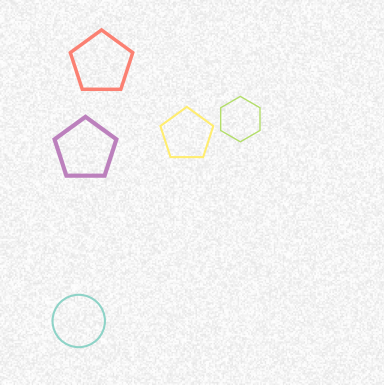[{"shape": "circle", "thickness": 1.5, "radius": 0.34, "center": [0.205, 0.166]}, {"shape": "pentagon", "thickness": 2.5, "radius": 0.43, "center": [0.264, 0.837]}, {"shape": "hexagon", "thickness": 1, "radius": 0.29, "center": [0.624, 0.691]}, {"shape": "pentagon", "thickness": 3, "radius": 0.42, "center": [0.222, 0.612]}, {"shape": "pentagon", "thickness": 1.5, "radius": 0.36, "center": [0.485, 0.65]}]